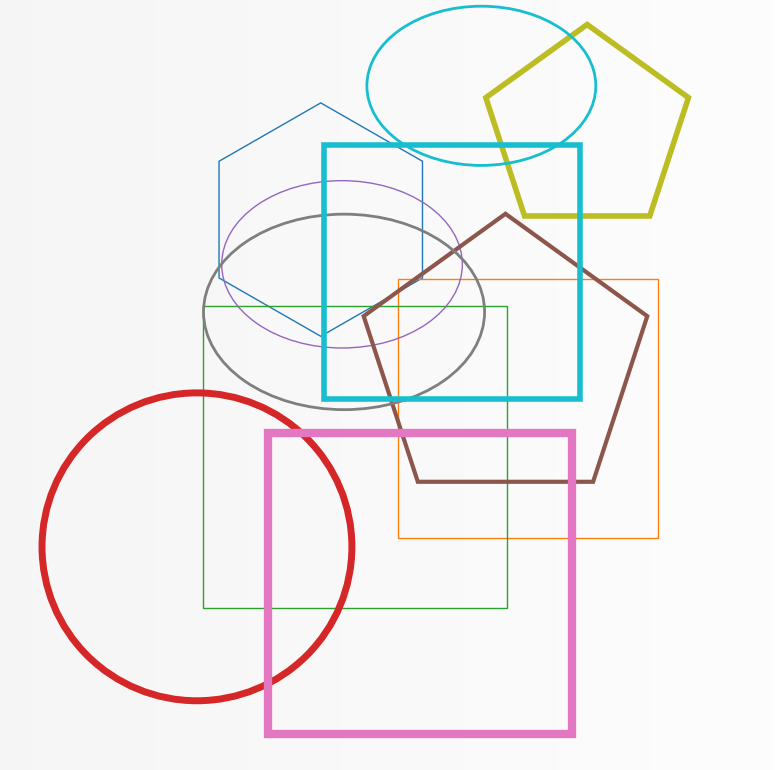[{"shape": "hexagon", "thickness": 0.5, "radius": 0.76, "center": [0.414, 0.715]}, {"shape": "square", "thickness": 0.5, "radius": 0.84, "center": [0.681, 0.469]}, {"shape": "square", "thickness": 0.5, "radius": 0.98, "center": [0.458, 0.407]}, {"shape": "circle", "thickness": 2.5, "radius": 1.0, "center": [0.254, 0.29]}, {"shape": "oval", "thickness": 0.5, "radius": 0.78, "center": [0.441, 0.657]}, {"shape": "pentagon", "thickness": 1.5, "radius": 0.96, "center": [0.652, 0.53]}, {"shape": "square", "thickness": 3, "radius": 0.98, "center": [0.542, 0.242]}, {"shape": "oval", "thickness": 1, "radius": 0.91, "center": [0.444, 0.595]}, {"shape": "pentagon", "thickness": 2, "radius": 0.69, "center": [0.758, 0.831]}, {"shape": "square", "thickness": 2, "radius": 0.82, "center": [0.583, 0.647]}, {"shape": "oval", "thickness": 1, "radius": 0.74, "center": [0.621, 0.889]}]